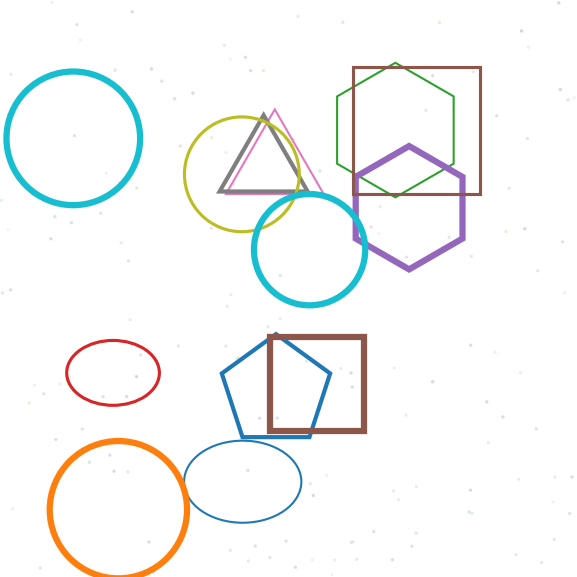[{"shape": "pentagon", "thickness": 2, "radius": 0.49, "center": [0.478, 0.322]}, {"shape": "oval", "thickness": 1, "radius": 0.51, "center": [0.42, 0.165]}, {"shape": "circle", "thickness": 3, "radius": 0.59, "center": [0.205, 0.117]}, {"shape": "hexagon", "thickness": 1, "radius": 0.58, "center": [0.685, 0.774]}, {"shape": "oval", "thickness": 1.5, "radius": 0.4, "center": [0.196, 0.353]}, {"shape": "hexagon", "thickness": 3, "radius": 0.53, "center": [0.708, 0.639]}, {"shape": "square", "thickness": 3, "radius": 0.41, "center": [0.548, 0.334]}, {"shape": "square", "thickness": 1.5, "radius": 0.55, "center": [0.722, 0.773]}, {"shape": "triangle", "thickness": 1, "radius": 0.49, "center": [0.476, 0.712]}, {"shape": "triangle", "thickness": 2, "radius": 0.44, "center": [0.456, 0.712]}, {"shape": "circle", "thickness": 1.5, "radius": 0.5, "center": [0.419, 0.697]}, {"shape": "circle", "thickness": 3, "radius": 0.58, "center": [0.127, 0.76]}, {"shape": "circle", "thickness": 3, "radius": 0.48, "center": [0.536, 0.567]}]